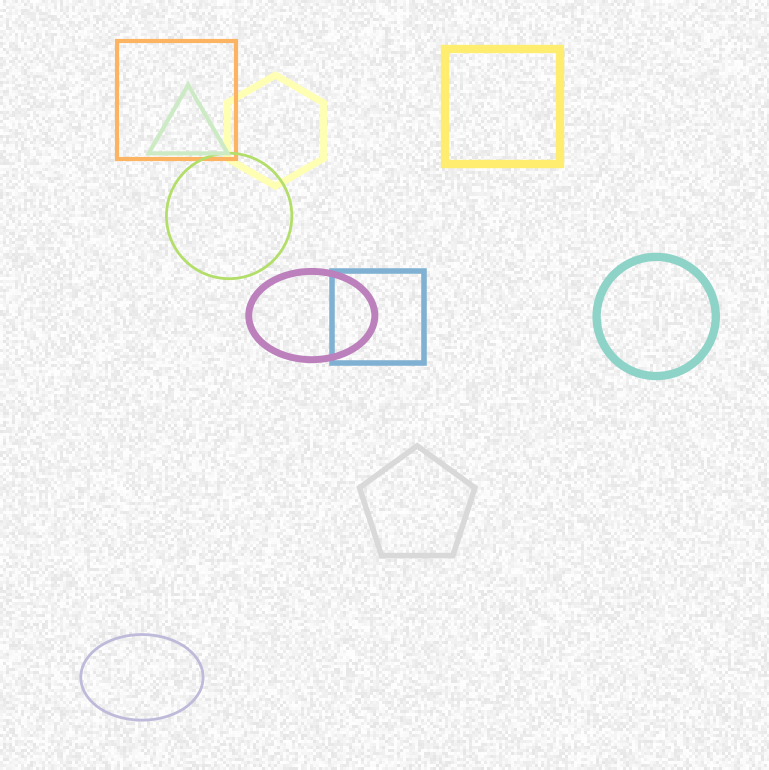[{"shape": "circle", "thickness": 3, "radius": 0.39, "center": [0.852, 0.589]}, {"shape": "hexagon", "thickness": 2.5, "radius": 0.36, "center": [0.358, 0.83]}, {"shape": "oval", "thickness": 1, "radius": 0.4, "center": [0.184, 0.12]}, {"shape": "square", "thickness": 2, "radius": 0.3, "center": [0.491, 0.589]}, {"shape": "square", "thickness": 1.5, "radius": 0.38, "center": [0.229, 0.87]}, {"shape": "circle", "thickness": 1, "radius": 0.41, "center": [0.298, 0.719]}, {"shape": "pentagon", "thickness": 2, "radius": 0.39, "center": [0.542, 0.342]}, {"shape": "oval", "thickness": 2.5, "radius": 0.41, "center": [0.405, 0.59]}, {"shape": "triangle", "thickness": 1.5, "radius": 0.3, "center": [0.244, 0.83]}, {"shape": "square", "thickness": 3, "radius": 0.37, "center": [0.653, 0.861]}]